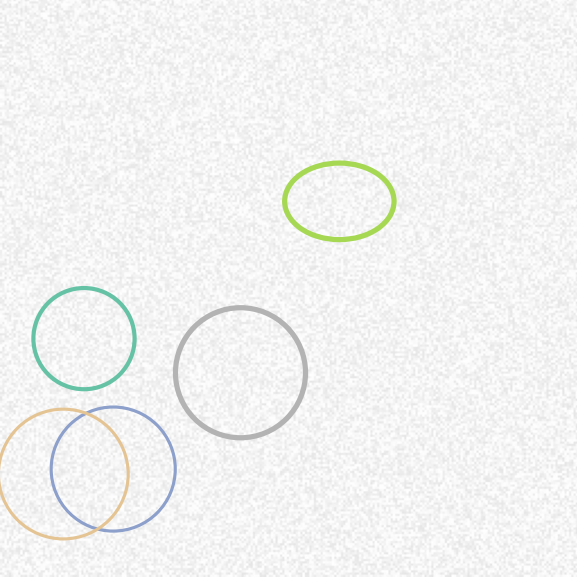[{"shape": "circle", "thickness": 2, "radius": 0.44, "center": [0.145, 0.413]}, {"shape": "circle", "thickness": 1.5, "radius": 0.54, "center": [0.196, 0.187]}, {"shape": "oval", "thickness": 2.5, "radius": 0.47, "center": [0.588, 0.65]}, {"shape": "circle", "thickness": 1.5, "radius": 0.56, "center": [0.11, 0.178]}, {"shape": "circle", "thickness": 2.5, "radius": 0.56, "center": [0.416, 0.354]}]